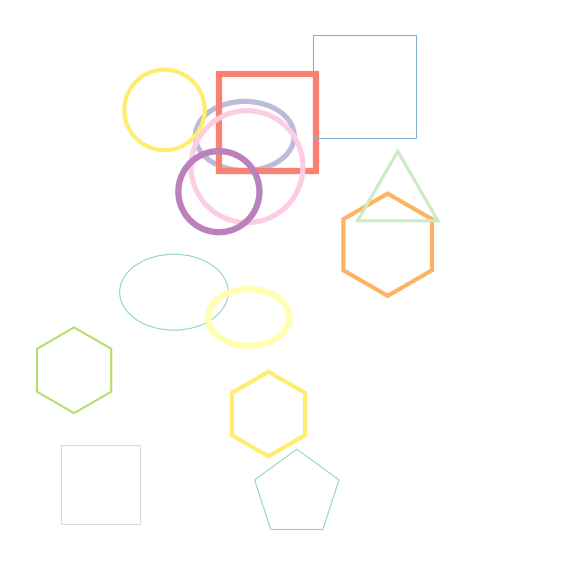[{"shape": "pentagon", "thickness": 0.5, "radius": 0.38, "center": [0.514, 0.144]}, {"shape": "oval", "thickness": 0.5, "radius": 0.47, "center": [0.301, 0.493]}, {"shape": "oval", "thickness": 3, "radius": 0.35, "center": [0.431, 0.449]}, {"shape": "oval", "thickness": 2.5, "radius": 0.43, "center": [0.424, 0.764]}, {"shape": "square", "thickness": 3, "radius": 0.42, "center": [0.464, 0.787]}, {"shape": "square", "thickness": 0.5, "radius": 0.45, "center": [0.631, 0.85]}, {"shape": "hexagon", "thickness": 2, "radius": 0.44, "center": [0.671, 0.575]}, {"shape": "hexagon", "thickness": 1, "radius": 0.37, "center": [0.128, 0.358]}, {"shape": "circle", "thickness": 2.5, "radius": 0.48, "center": [0.428, 0.711]}, {"shape": "square", "thickness": 0.5, "radius": 0.34, "center": [0.174, 0.159]}, {"shape": "circle", "thickness": 3, "radius": 0.35, "center": [0.379, 0.667]}, {"shape": "triangle", "thickness": 1.5, "radius": 0.4, "center": [0.689, 0.657]}, {"shape": "hexagon", "thickness": 2, "radius": 0.37, "center": [0.465, 0.282]}, {"shape": "circle", "thickness": 2, "radius": 0.35, "center": [0.285, 0.809]}]